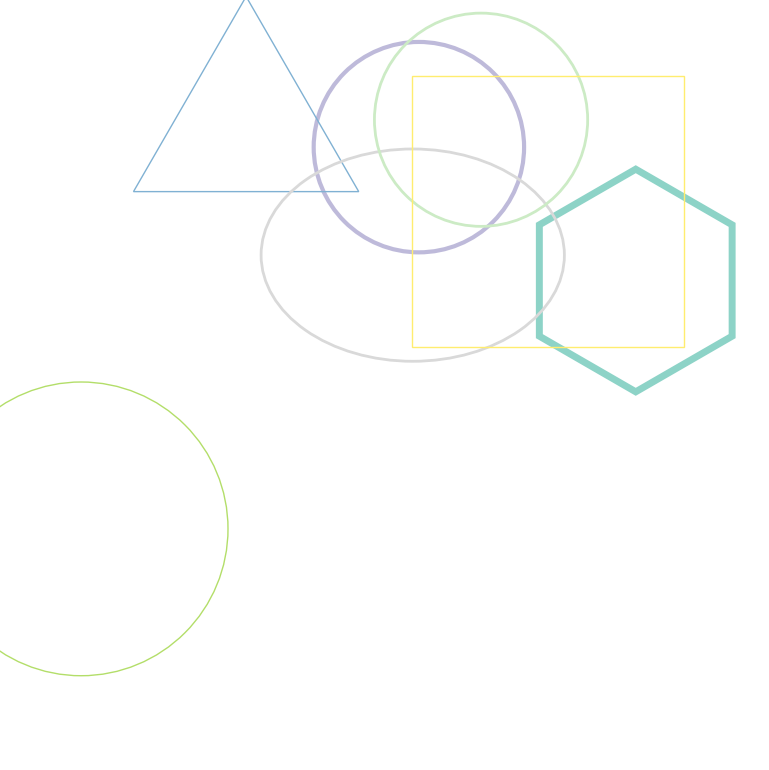[{"shape": "hexagon", "thickness": 2.5, "radius": 0.72, "center": [0.826, 0.636]}, {"shape": "circle", "thickness": 1.5, "radius": 0.68, "center": [0.544, 0.809]}, {"shape": "triangle", "thickness": 0.5, "radius": 0.84, "center": [0.32, 0.836]}, {"shape": "circle", "thickness": 0.5, "radius": 0.95, "center": [0.105, 0.313]}, {"shape": "oval", "thickness": 1, "radius": 0.98, "center": [0.536, 0.669]}, {"shape": "circle", "thickness": 1, "radius": 0.69, "center": [0.625, 0.844]}, {"shape": "square", "thickness": 0.5, "radius": 0.88, "center": [0.711, 0.725]}]